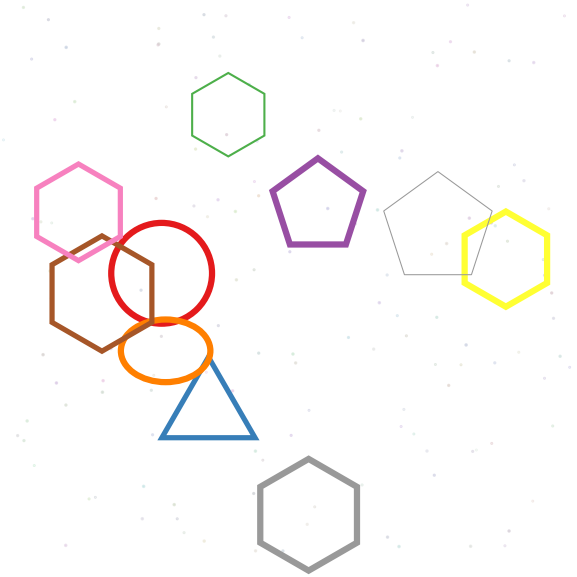[{"shape": "circle", "thickness": 3, "radius": 0.44, "center": [0.28, 0.526]}, {"shape": "triangle", "thickness": 2.5, "radius": 0.47, "center": [0.361, 0.288]}, {"shape": "hexagon", "thickness": 1, "radius": 0.36, "center": [0.395, 0.801]}, {"shape": "pentagon", "thickness": 3, "radius": 0.41, "center": [0.55, 0.643]}, {"shape": "oval", "thickness": 3, "radius": 0.39, "center": [0.287, 0.392]}, {"shape": "hexagon", "thickness": 3, "radius": 0.41, "center": [0.876, 0.55]}, {"shape": "hexagon", "thickness": 2.5, "radius": 0.5, "center": [0.177, 0.491]}, {"shape": "hexagon", "thickness": 2.5, "radius": 0.42, "center": [0.136, 0.631]}, {"shape": "hexagon", "thickness": 3, "radius": 0.48, "center": [0.534, 0.108]}, {"shape": "pentagon", "thickness": 0.5, "radius": 0.49, "center": [0.758, 0.603]}]